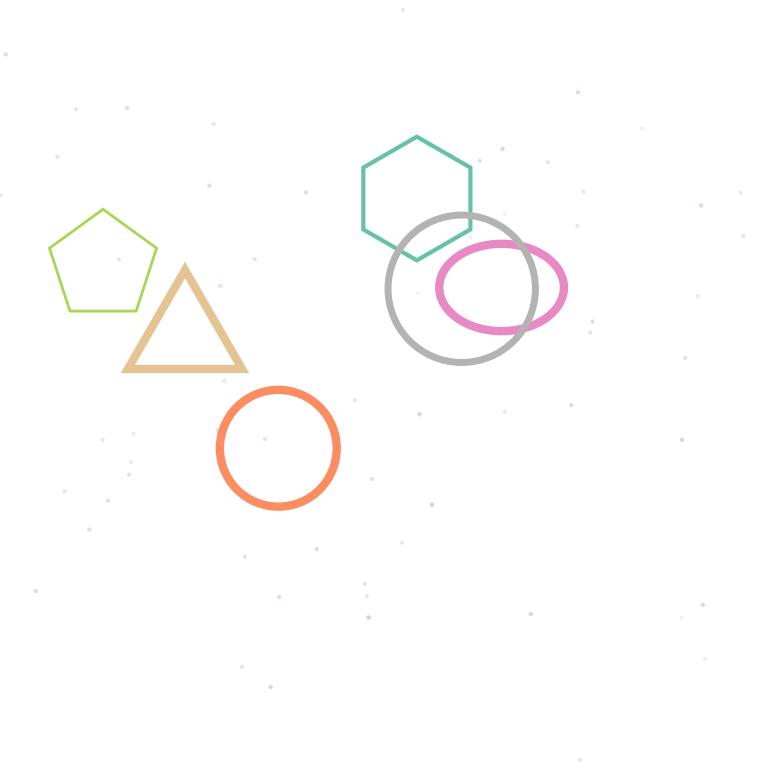[{"shape": "hexagon", "thickness": 1.5, "radius": 0.4, "center": [0.541, 0.742]}, {"shape": "circle", "thickness": 3, "radius": 0.38, "center": [0.361, 0.418]}, {"shape": "oval", "thickness": 3, "radius": 0.41, "center": [0.651, 0.627]}, {"shape": "pentagon", "thickness": 1, "radius": 0.37, "center": [0.134, 0.655]}, {"shape": "triangle", "thickness": 3, "radius": 0.43, "center": [0.24, 0.564]}, {"shape": "circle", "thickness": 2.5, "radius": 0.48, "center": [0.6, 0.625]}]